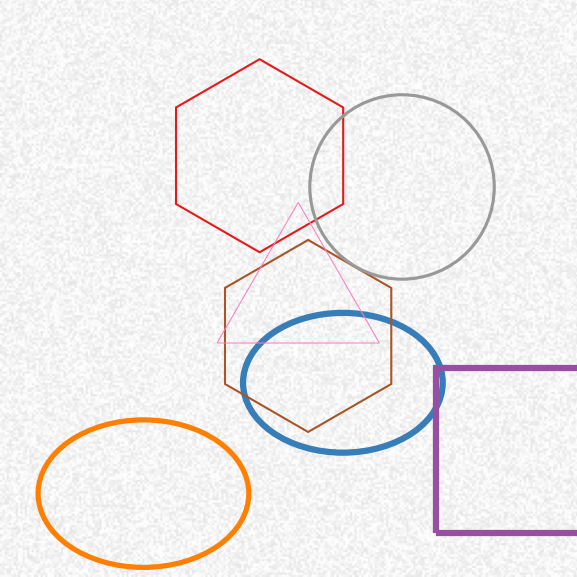[{"shape": "hexagon", "thickness": 1, "radius": 0.84, "center": [0.45, 0.729]}, {"shape": "oval", "thickness": 3, "radius": 0.86, "center": [0.594, 0.336]}, {"shape": "square", "thickness": 3, "radius": 0.71, "center": [0.897, 0.219]}, {"shape": "oval", "thickness": 2.5, "radius": 0.91, "center": [0.248, 0.144]}, {"shape": "hexagon", "thickness": 1, "radius": 0.83, "center": [0.534, 0.417]}, {"shape": "triangle", "thickness": 0.5, "radius": 0.81, "center": [0.516, 0.486]}, {"shape": "circle", "thickness": 1.5, "radius": 0.8, "center": [0.696, 0.675]}]